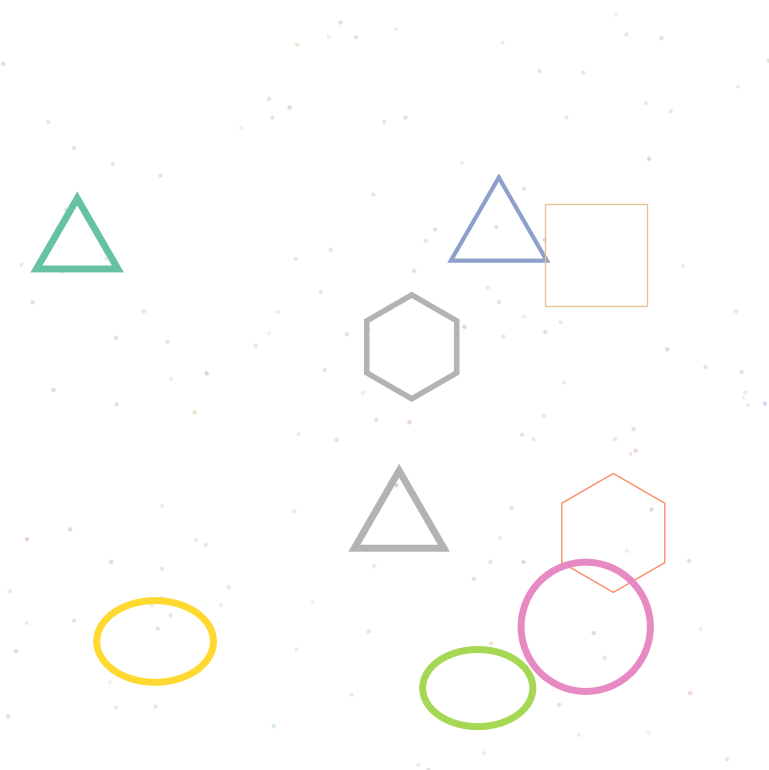[{"shape": "triangle", "thickness": 2.5, "radius": 0.31, "center": [0.1, 0.681]}, {"shape": "hexagon", "thickness": 0.5, "radius": 0.39, "center": [0.797, 0.308]}, {"shape": "triangle", "thickness": 1.5, "radius": 0.36, "center": [0.648, 0.697]}, {"shape": "circle", "thickness": 2.5, "radius": 0.42, "center": [0.761, 0.186]}, {"shape": "oval", "thickness": 2.5, "radius": 0.36, "center": [0.62, 0.106]}, {"shape": "oval", "thickness": 2.5, "radius": 0.38, "center": [0.201, 0.167]}, {"shape": "square", "thickness": 0.5, "radius": 0.33, "center": [0.774, 0.669]}, {"shape": "triangle", "thickness": 2.5, "radius": 0.34, "center": [0.518, 0.322]}, {"shape": "hexagon", "thickness": 2, "radius": 0.34, "center": [0.535, 0.55]}]